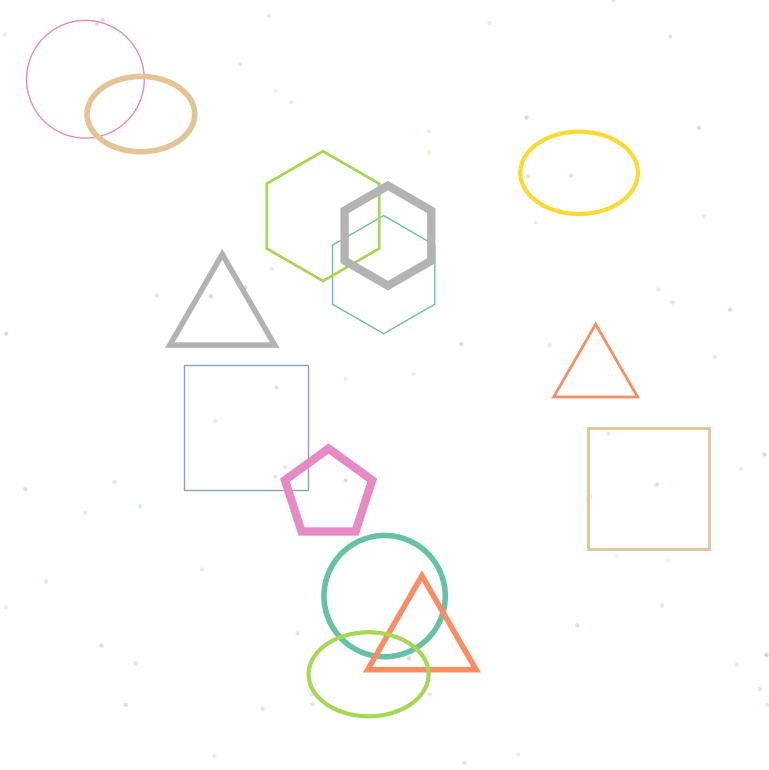[{"shape": "circle", "thickness": 2, "radius": 0.39, "center": [0.5, 0.226]}, {"shape": "hexagon", "thickness": 0.5, "radius": 0.38, "center": [0.498, 0.643]}, {"shape": "triangle", "thickness": 1, "radius": 0.31, "center": [0.774, 0.516]}, {"shape": "triangle", "thickness": 2, "radius": 0.41, "center": [0.548, 0.171]}, {"shape": "square", "thickness": 0.5, "radius": 0.41, "center": [0.319, 0.445]}, {"shape": "circle", "thickness": 0.5, "radius": 0.38, "center": [0.111, 0.897]}, {"shape": "pentagon", "thickness": 3, "radius": 0.3, "center": [0.427, 0.358]}, {"shape": "oval", "thickness": 1.5, "radius": 0.39, "center": [0.479, 0.124]}, {"shape": "hexagon", "thickness": 1, "radius": 0.42, "center": [0.419, 0.719]}, {"shape": "oval", "thickness": 1.5, "radius": 0.38, "center": [0.752, 0.776]}, {"shape": "square", "thickness": 1, "radius": 0.39, "center": [0.843, 0.366]}, {"shape": "oval", "thickness": 2, "radius": 0.35, "center": [0.183, 0.852]}, {"shape": "triangle", "thickness": 2, "radius": 0.39, "center": [0.289, 0.591]}, {"shape": "hexagon", "thickness": 3, "radius": 0.32, "center": [0.504, 0.694]}]